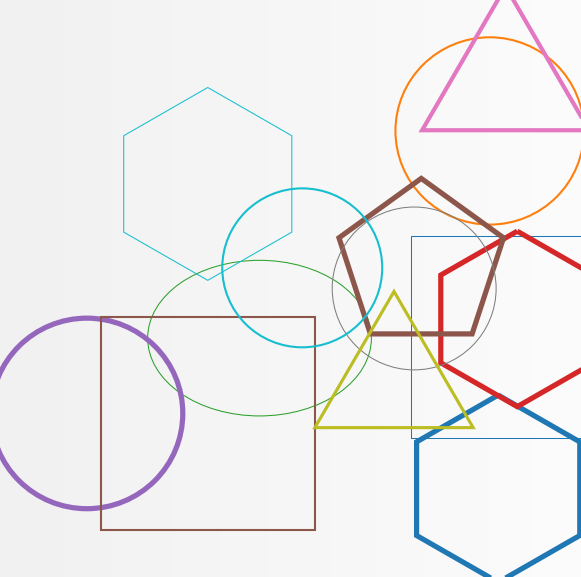[{"shape": "hexagon", "thickness": 2.5, "radius": 0.81, "center": [0.857, 0.153]}, {"shape": "square", "thickness": 0.5, "radius": 0.87, "center": [0.882, 0.416]}, {"shape": "circle", "thickness": 1, "radius": 0.81, "center": [0.843, 0.772]}, {"shape": "oval", "thickness": 0.5, "radius": 0.96, "center": [0.447, 0.414]}, {"shape": "hexagon", "thickness": 2.5, "radius": 0.76, "center": [0.89, 0.447]}, {"shape": "circle", "thickness": 2.5, "radius": 0.82, "center": [0.149, 0.283]}, {"shape": "square", "thickness": 1, "radius": 0.92, "center": [0.358, 0.266]}, {"shape": "pentagon", "thickness": 2.5, "radius": 0.74, "center": [0.725, 0.541]}, {"shape": "triangle", "thickness": 2, "radius": 0.83, "center": [0.87, 0.857]}, {"shape": "circle", "thickness": 0.5, "radius": 0.7, "center": [0.713, 0.5]}, {"shape": "triangle", "thickness": 1.5, "radius": 0.79, "center": [0.678, 0.337]}, {"shape": "circle", "thickness": 1, "radius": 0.69, "center": [0.52, 0.535]}, {"shape": "hexagon", "thickness": 0.5, "radius": 0.83, "center": [0.357, 0.681]}]